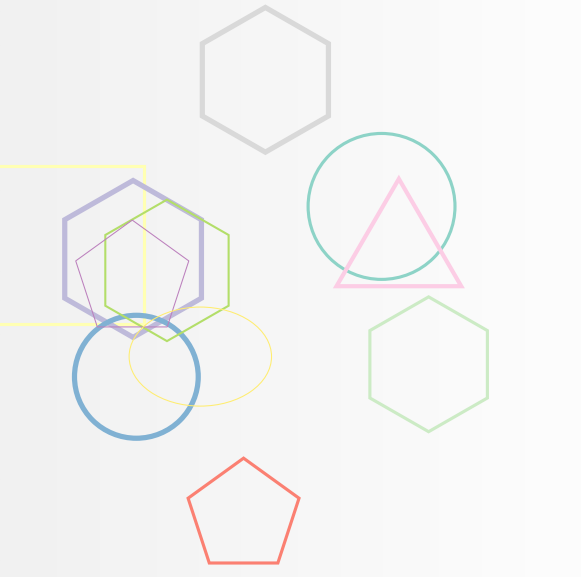[{"shape": "circle", "thickness": 1.5, "radius": 0.63, "center": [0.656, 0.642]}, {"shape": "square", "thickness": 1.5, "radius": 0.69, "center": [0.111, 0.575]}, {"shape": "hexagon", "thickness": 2.5, "radius": 0.68, "center": [0.229, 0.551]}, {"shape": "pentagon", "thickness": 1.5, "radius": 0.5, "center": [0.419, 0.105]}, {"shape": "circle", "thickness": 2.5, "radius": 0.53, "center": [0.235, 0.347]}, {"shape": "hexagon", "thickness": 1, "radius": 0.61, "center": [0.287, 0.531]}, {"shape": "triangle", "thickness": 2, "radius": 0.62, "center": [0.686, 0.565]}, {"shape": "hexagon", "thickness": 2.5, "radius": 0.63, "center": [0.457, 0.861]}, {"shape": "pentagon", "thickness": 0.5, "radius": 0.51, "center": [0.228, 0.516]}, {"shape": "hexagon", "thickness": 1.5, "radius": 0.58, "center": [0.737, 0.368]}, {"shape": "oval", "thickness": 0.5, "radius": 0.61, "center": [0.345, 0.382]}]